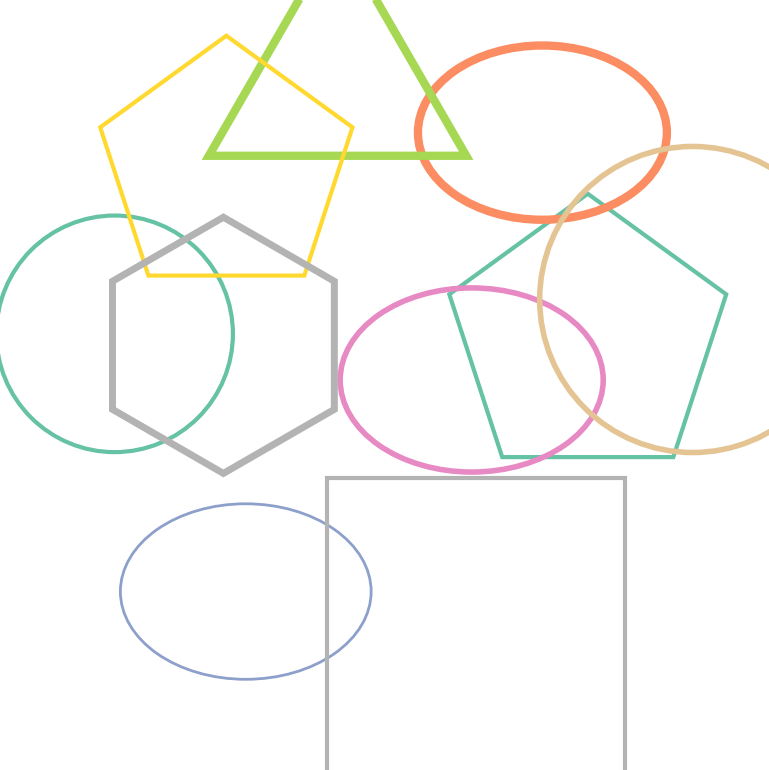[{"shape": "pentagon", "thickness": 1.5, "radius": 0.95, "center": [0.763, 0.559]}, {"shape": "circle", "thickness": 1.5, "radius": 0.77, "center": [0.149, 0.566]}, {"shape": "oval", "thickness": 3, "radius": 0.81, "center": [0.704, 0.828]}, {"shape": "oval", "thickness": 1, "radius": 0.81, "center": [0.319, 0.232]}, {"shape": "oval", "thickness": 2, "radius": 0.85, "center": [0.613, 0.507]}, {"shape": "triangle", "thickness": 3, "radius": 0.96, "center": [0.438, 0.894]}, {"shape": "pentagon", "thickness": 1.5, "radius": 0.86, "center": [0.294, 0.781]}, {"shape": "circle", "thickness": 2, "radius": 0.99, "center": [0.9, 0.611]}, {"shape": "square", "thickness": 1.5, "radius": 0.97, "center": [0.618, 0.185]}, {"shape": "hexagon", "thickness": 2.5, "radius": 0.83, "center": [0.29, 0.552]}]